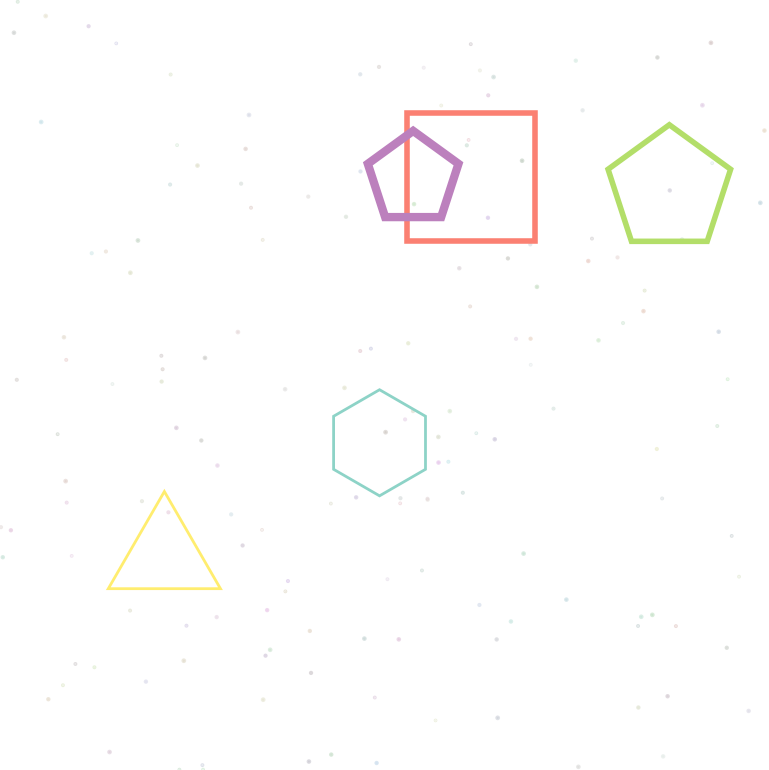[{"shape": "hexagon", "thickness": 1, "radius": 0.34, "center": [0.493, 0.425]}, {"shape": "square", "thickness": 2, "radius": 0.42, "center": [0.612, 0.77]}, {"shape": "pentagon", "thickness": 2, "radius": 0.42, "center": [0.869, 0.754]}, {"shape": "pentagon", "thickness": 3, "radius": 0.31, "center": [0.537, 0.768]}, {"shape": "triangle", "thickness": 1, "radius": 0.42, "center": [0.213, 0.278]}]